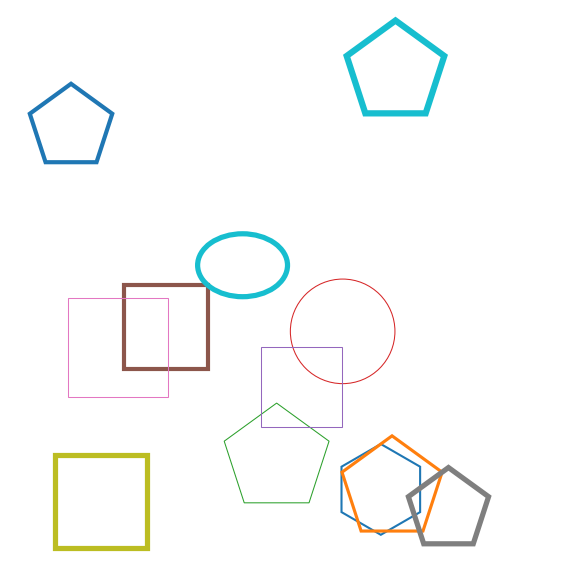[{"shape": "hexagon", "thickness": 1, "radius": 0.39, "center": [0.659, 0.152]}, {"shape": "pentagon", "thickness": 2, "radius": 0.38, "center": [0.123, 0.779]}, {"shape": "pentagon", "thickness": 1.5, "radius": 0.46, "center": [0.679, 0.153]}, {"shape": "pentagon", "thickness": 0.5, "radius": 0.48, "center": [0.479, 0.206]}, {"shape": "circle", "thickness": 0.5, "radius": 0.45, "center": [0.593, 0.425]}, {"shape": "square", "thickness": 0.5, "radius": 0.35, "center": [0.522, 0.329]}, {"shape": "square", "thickness": 2, "radius": 0.36, "center": [0.288, 0.433]}, {"shape": "square", "thickness": 0.5, "radius": 0.43, "center": [0.205, 0.398]}, {"shape": "pentagon", "thickness": 2.5, "radius": 0.36, "center": [0.777, 0.117]}, {"shape": "square", "thickness": 2.5, "radius": 0.4, "center": [0.175, 0.13]}, {"shape": "oval", "thickness": 2.5, "radius": 0.39, "center": [0.42, 0.54]}, {"shape": "pentagon", "thickness": 3, "radius": 0.44, "center": [0.685, 0.875]}]